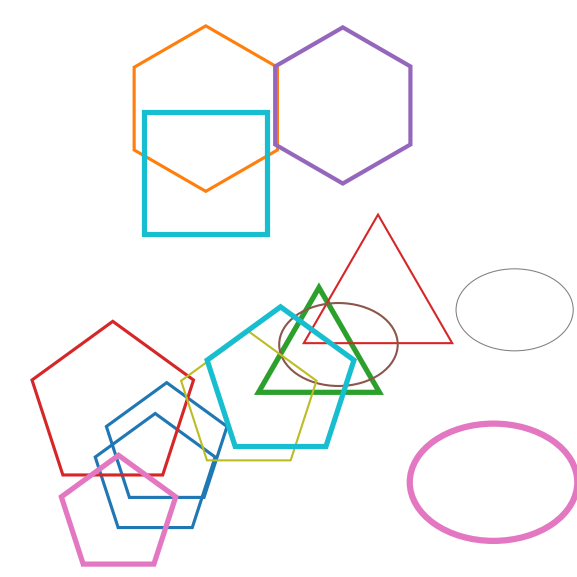[{"shape": "pentagon", "thickness": 1.5, "radius": 0.55, "center": [0.269, 0.174]}, {"shape": "pentagon", "thickness": 1.5, "radius": 0.55, "center": [0.289, 0.227]}, {"shape": "hexagon", "thickness": 1.5, "radius": 0.72, "center": [0.356, 0.811]}, {"shape": "triangle", "thickness": 2.5, "radius": 0.6, "center": [0.552, 0.38]}, {"shape": "triangle", "thickness": 1, "radius": 0.74, "center": [0.655, 0.479]}, {"shape": "pentagon", "thickness": 1.5, "radius": 0.74, "center": [0.195, 0.296]}, {"shape": "hexagon", "thickness": 2, "radius": 0.68, "center": [0.594, 0.817]}, {"shape": "oval", "thickness": 1, "radius": 0.51, "center": [0.586, 0.403]}, {"shape": "oval", "thickness": 3, "radius": 0.73, "center": [0.855, 0.164]}, {"shape": "pentagon", "thickness": 2.5, "radius": 0.52, "center": [0.205, 0.107]}, {"shape": "oval", "thickness": 0.5, "radius": 0.51, "center": [0.891, 0.463]}, {"shape": "pentagon", "thickness": 1, "radius": 0.62, "center": [0.431, 0.302]}, {"shape": "pentagon", "thickness": 2.5, "radius": 0.67, "center": [0.486, 0.334]}, {"shape": "square", "thickness": 2.5, "radius": 0.53, "center": [0.356, 0.7]}]